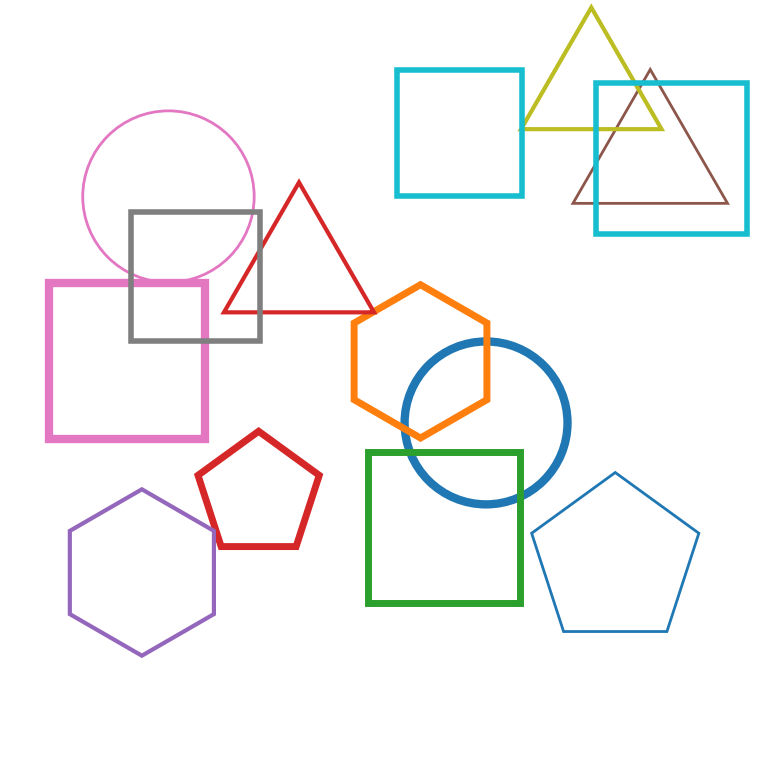[{"shape": "circle", "thickness": 3, "radius": 0.53, "center": [0.631, 0.451]}, {"shape": "pentagon", "thickness": 1, "radius": 0.57, "center": [0.799, 0.272]}, {"shape": "hexagon", "thickness": 2.5, "radius": 0.5, "center": [0.546, 0.531]}, {"shape": "square", "thickness": 2.5, "radius": 0.49, "center": [0.576, 0.315]}, {"shape": "triangle", "thickness": 1.5, "radius": 0.56, "center": [0.388, 0.651]}, {"shape": "pentagon", "thickness": 2.5, "radius": 0.41, "center": [0.336, 0.357]}, {"shape": "hexagon", "thickness": 1.5, "radius": 0.54, "center": [0.184, 0.256]}, {"shape": "triangle", "thickness": 1, "radius": 0.58, "center": [0.844, 0.794]}, {"shape": "square", "thickness": 3, "radius": 0.51, "center": [0.165, 0.532]}, {"shape": "circle", "thickness": 1, "radius": 0.56, "center": [0.219, 0.745]}, {"shape": "square", "thickness": 2, "radius": 0.42, "center": [0.254, 0.641]}, {"shape": "triangle", "thickness": 1.5, "radius": 0.53, "center": [0.768, 0.885]}, {"shape": "square", "thickness": 2, "radius": 0.49, "center": [0.873, 0.794]}, {"shape": "square", "thickness": 2, "radius": 0.41, "center": [0.597, 0.827]}]